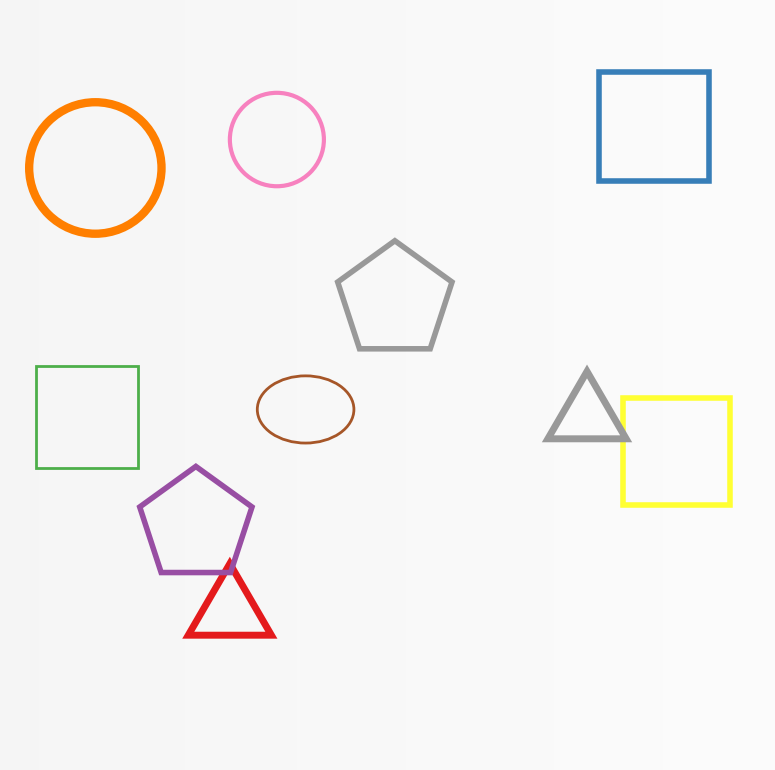[{"shape": "triangle", "thickness": 2.5, "radius": 0.31, "center": [0.297, 0.206]}, {"shape": "square", "thickness": 2, "radius": 0.35, "center": [0.844, 0.836]}, {"shape": "square", "thickness": 1, "radius": 0.33, "center": [0.112, 0.458]}, {"shape": "pentagon", "thickness": 2, "radius": 0.38, "center": [0.253, 0.318]}, {"shape": "circle", "thickness": 3, "radius": 0.43, "center": [0.123, 0.782]}, {"shape": "square", "thickness": 2, "radius": 0.35, "center": [0.873, 0.414]}, {"shape": "oval", "thickness": 1, "radius": 0.31, "center": [0.394, 0.468]}, {"shape": "circle", "thickness": 1.5, "radius": 0.3, "center": [0.357, 0.819]}, {"shape": "triangle", "thickness": 2.5, "radius": 0.29, "center": [0.757, 0.459]}, {"shape": "pentagon", "thickness": 2, "radius": 0.39, "center": [0.509, 0.61]}]